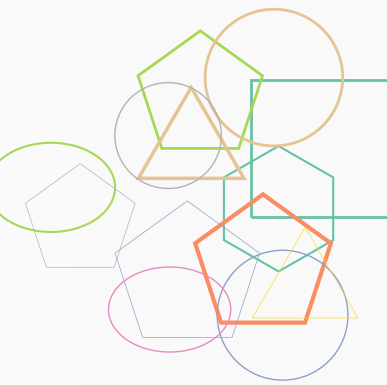[{"shape": "hexagon", "thickness": 1.5, "radius": 0.81, "center": [0.719, 0.458]}, {"shape": "square", "thickness": 2, "radius": 0.89, "center": [0.826, 0.614]}, {"shape": "pentagon", "thickness": 3, "radius": 0.92, "center": [0.679, 0.311]}, {"shape": "circle", "thickness": 1, "radius": 0.84, "center": [0.729, 0.181]}, {"shape": "pentagon", "thickness": 0.5, "radius": 0.98, "center": [0.483, 0.282]}, {"shape": "oval", "thickness": 1, "radius": 0.79, "center": [0.438, 0.196]}, {"shape": "pentagon", "thickness": 2, "radius": 0.84, "center": [0.517, 0.751]}, {"shape": "oval", "thickness": 1.5, "radius": 0.83, "center": [0.131, 0.513]}, {"shape": "triangle", "thickness": 0.5, "radius": 0.79, "center": [0.787, 0.253]}, {"shape": "triangle", "thickness": 2.5, "radius": 0.79, "center": [0.493, 0.615]}, {"shape": "circle", "thickness": 2, "radius": 0.89, "center": [0.707, 0.799]}, {"shape": "circle", "thickness": 1, "radius": 0.69, "center": [0.434, 0.648]}, {"shape": "pentagon", "thickness": 0.5, "radius": 0.74, "center": [0.207, 0.426]}]